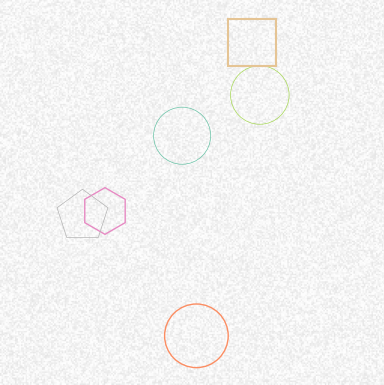[{"shape": "circle", "thickness": 0.5, "radius": 0.37, "center": [0.473, 0.647]}, {"shape": "circle", "thickness": 1, "radius": 0.41, "center": [0.51, 0.128]}, {"shape": "hexagon", "thickness": 1, "radius": 0.3, "center": [0.273, 0.452]}, {"shape": "circle", "thickness": 0.5, "radius": 0.38, "center": [0.675, 0.753]}, {"shape": "square", "thickness": 1.5, "radius": 0.31, "center": [0.655, 0.89]}, {"shape": "pentagon", "thickness": 0.5, "radius": 0.35, "center": [0.214, 0.439]}]